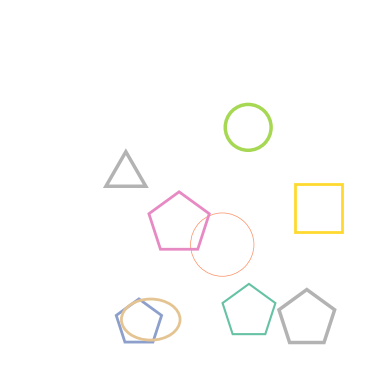[{"shape": "pentagon", "thickness": 1.5, "radius": 0.36, "center": [0.647, 0.19]}, {"shape": "circle", "thickness": 0.5, "radius": 0.41, "center": [0.577, 0.365]}, {"shape": "pentagon", "thickness": 2, "radius": 0.31, "center": [0.361, 0.162]}, {"shape": "pentagon", "thickness": 2, "radius": 0.41, "center": [0.465, 0.419]}, {"shape": "circle", "thickness": 2.5, "radius": 0.3, "center": [0.645, 0.669]}, {"shape": "square", "thickness": 2, "radius": 0.31, "center": [0.827, 0.46]}, {"shape": "oval", "thickness": 2, "radius": 0.38, "center": [0.392, 0.17]}, {"shape": "triangle", "thickness": 2.5, "radius": 0.3, "center": [0.327, 0.546]}, {"shape": "pentagon", "thickness": 2.5, "radius": 0.38, "center": [0.797, 0.172]}]